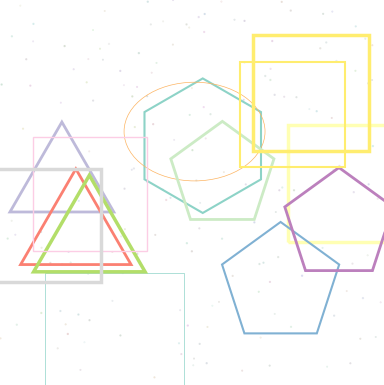[{"shape": "square", "thickness": 0.5, "radius": 0.91, "center": [0.297, 0.109]}, {"shape": "hexagon", "thickness": 1.5, "radius": 0.87, "center": [0.527, 0.622]}, {"shape": "square", "thickness": 2.5, "radius": 0.76, "center": [0.9, 0.524]}, {"shape": "triangle", "thickness": 2, "radius": 0.78, "center": [0.161, 0.527]}, {"shape": "triangle", "thickness": 2, "radius": 0.83, "center": [0.197, 0.396]}, {"shape": "pentagon", "thickness": 1.5, "radius": 0.8, "center": [0.729, 0.263]}, {"shape": "oval", "thickness": 0.5, "radius": 0.92, "center": [0.505, 0.658]}, {"shape": "triangle", "thickness": 2.5, "radius": 0.84, "center": [0.232, 0.378]}, {"shape": "square", "thickness": 1, "radius": 0.74, "center": [0.234, 0.495]}, {"shape": "square", "thickness": 2.5, "radius": 0.74, "center": [0.115, 0.414]}, {"shape": "pentagon", "thickness": 2, "radius": 0.74, "center": [0.88, 0.417]}, {"shape": "pentagon", "thickness": 2, "radius": 0.7, "center": [0.578, 0.544]}, {"shape": "square", "thickness": 2.5, "radius": 0.75, "center": [0.808, 0.759]}, {"shape": "square", "thickness": 1.5, "radius": 0.68, "center": [0.76, 0.703]}]